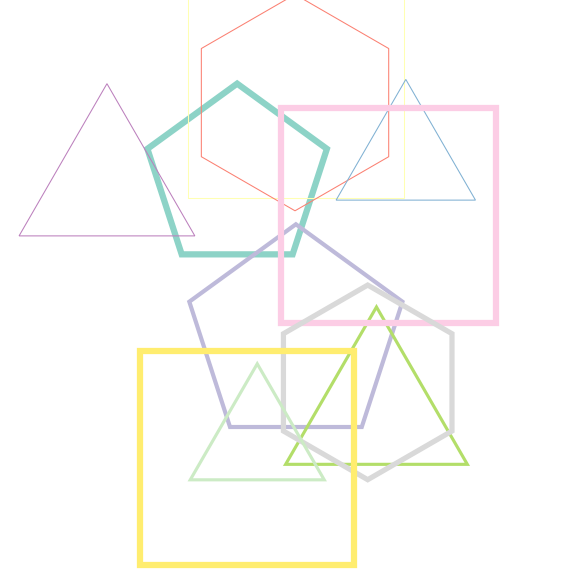[{"shape": "pentagon", "thickness": 3, "radius": 0.82, "center": [0.411, 0.691]}, {"shape": "square", "thickness": 0.5, "radius": 0.93, "center": [0.513, 0.843]}, {"shape": "pentagon", "thickness": 2, "radius": 0.97, "center": [0.512, 0.417]}, {"shape": "hexagon", "thickness": 0.5, "radius": 0.94, "center": [0.511, 0.821]}, {"shape": "triangle", "thickness": 0.5, "radius": 0.7, "center": [0.703, 0.722]}, {"shape": "triangle", "thickness": 1.5, "radius": 0.91, "center": [0.652, 0.286]}, {"shape": "square", "thickness": 3, "radius": 0.93, "center": [0.673, 0.625]}, {"shape": "hexagon", "thickness": 2.5, "radius": 0.84, "center": [0.637, 0.337]}, {"shape": "triangle", "thickness": 0.5, "radius": 0.88, "center": [0.185, 0.679]}, {"shape": "triangle", "thickness": 1.5, "radius": 0.67, "center": [0.445, 0.235]}, {"shape": "square", "thickness": 3, "radius": 0.93, "center": [0.428, 0.206]}]